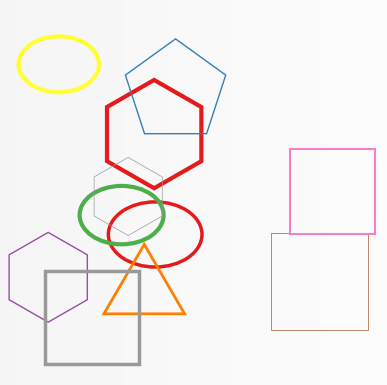[{"shape": "hexagon", "thickness": 3, "radius": 0.7, "center": [0.398, 0.652]}, {"shape": "oval", "thickness": 2.5, "radius": 0.6, "center": [0.4, 0.391]}, {"shape": "pentagon", "thickness": 1, "radius": 0.68, "center": [0.453, 0.763]}, {"shape": "oval", "thickness": 3, "radius": 0.54, "center": [0.314, 0.441]}, {"shape": "hexagon", "thickness": 1, "radius": 0.58, "center": [0.124, 0.28]}, {"shape": "triangle", "thickness": 2, "radius": 0.6, "center": [0.372, 0.245]}, {"shape": "oval", "thickness": 3, "radius": 0.52, "center": [0.152, 0.833]}, {"shape": "square", "thickness": 0.5, "radius": 0.63, "center": [0.824, 0.268]}, {"shape": "square", "thickness": 1.5, "radius": 0.55, "center": [0.858, 0.503]}, {"shape": "square", "thickness": 2.5, "radius": 0.61, "center": [0.238, 0.175]}, {"shape": "hexagon", "thickness": 0.5, "radius": 0.51, "center": [0.331, 0.49]}]